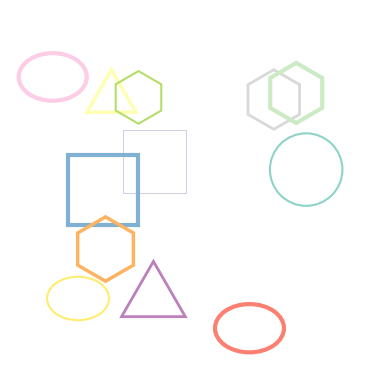[{"shape": "circle", "thickness": 1.5, "radius": 0.47, "center": [0.795, 0.56]}, {"shape": "triangle", "thickness": 2.5, "radius": 0.37, "center": [0.289, 0.745]}, {"shape": "square", "thickness": 0.5, "radius": 0.41, "center": [0.401, 0.58]}, {"shape": "oval", "thickness": 3, "radius": 0.45, "center": [0.648, 0.147]}, {"shape": "square", "thickness": 3, "radius": 0.45, "center": [0.268, 0.506]}, {"shape": "hexagon", "thickness": 2.5, "radius": 0.42, "center": [0.274, 0.353]}, {"shape": "hexagon", "thickness": 1.5, "radius": 0.34, "center": [0.36, 0.747]}, {"shape": "oval", "thickness": 3, "radius": 0.44, "center": [0.137, 0.8]}, {"shape": "hexagon", "thickness": 2, "radius": 0.39, "center": [0.711, 0.742]}, {"shape": "triangle", "thickness": 2, "radius": 0.48, "center": [0.399, 0.225]}, {"shape": "hexagon", "thickness": 3, "radius": 0.39, "center": [0.769, 0.759]}, {"shape": "oval", "thickness": 1.5, "radius": 0.4, "center": [0.203, 0.225]}]